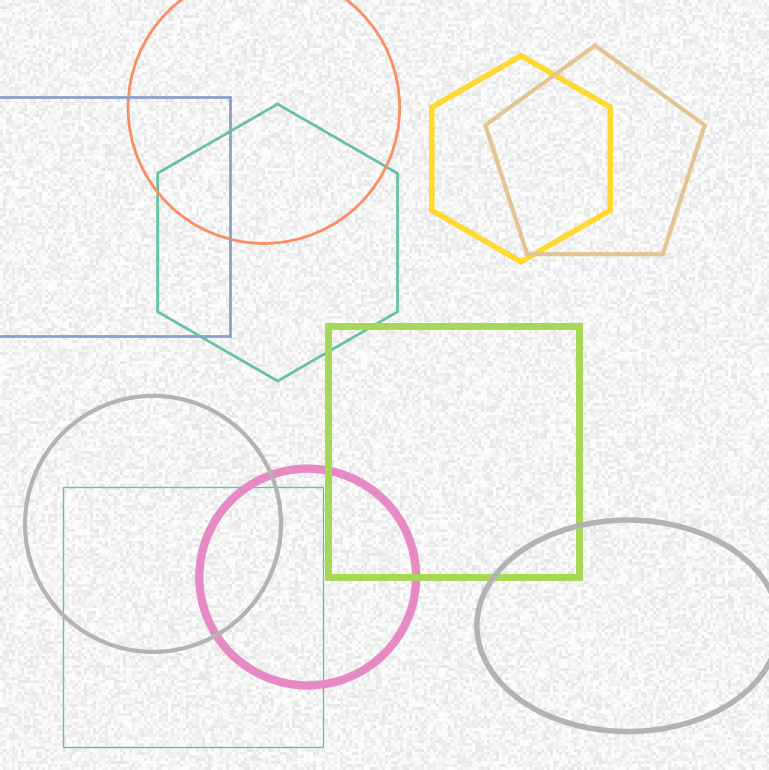[{"shape": "hexagon", "thickness": 1, "radius": 0.9, "center": [0.36, 0.685]}, {"shape": "square", "thickness": 0.5, "radius": 0.85, "center": [0.25, 0.199]}, {"shape": "circle", "thickness": 1, "radius": 0.88, "center": [0.343, 0.86]}, {"shape": "square", "thickness": 1, "radius": 0.77, "center": [0.144, 0.719]}, {"shape": "circle", "thickness": 3, "radius": 0.7, "center": [0.4, 0.251]}, {"shape": "square", "thickness": 2.5, "radius": 0.82, "center": [0.589, 0.414]}, {"shape": "hexagon", "thickness": 2, "radius": 0.67, "center": [0.677, 0.794]}, {"shape": "pentagon", "thickness": 1.5, "radius": 0.75, "center": [0.773, 0.791]}, {"shape": "oval", "thickness": 2, "radius": 0.98, "center": [0.815, 0.187]}, {"shape": "circle", "thickness": 1.5, "radius": 0.83, "center": [0.199, 0.32]}]